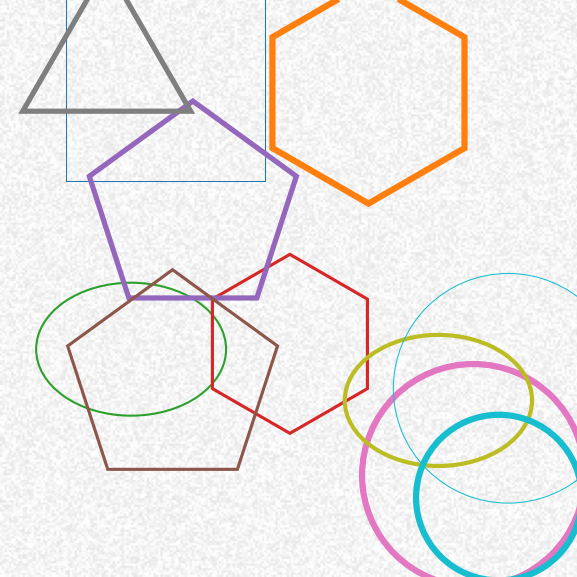[{"shape": "square", "thickness": 0.5, "radius": 0.86, "center": [0.287, 0.859]}, {"shape": "hexagon", "thickness": 3, "radius": 0.96, "center": [0.638, 0.839]}, {"shape": "oval", "thickness": 1, "radius": 0.82, "center": [0.227, 0.394]}, {"shape": "hexagon", "thickness": 1.5, "radius": 0.77, "center": [0.502, 0.404]}, {"shape": "pentagon", "thickness": 2.5, "radius": 0.94, "center": [0.334, 0.636]}, {"shape": "pentagon", "thickness": 1.5, "radius": 0.96, "center": [0.299, 0.341]}, {"shape": "circle", "thickness": 3, "radius": 0.96, "center": [0.82, 0.176]}, {"shape": "triangle", "thickness": 2.5, "radius": 0.84, "center": [0.185, 0.891]}, {"shape": "oval", "thickness": 2, "radius": 0.81, "center": [0.759, 0.306]}, {"shape": "circle", "thickness": 3, "radius": 0.72, "center": [0.864, 0.138]}, {"shape": "circle", "thickness": 0.5, "radius": 0.99, "center": [0.88, 0.327]}]